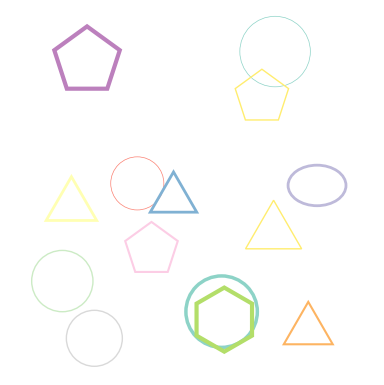[{"shape": "circle", "thickness": 0.5, "radius": 0.46, "center": [0.715, 0.866]}, {"shape": "circle", "thickness": 2.5, "radius": 0.46, "center": [0.576, 0.191]}, {"shape": "triangle", "thickness": 2, "radius": 0.38, "center": [0.186, 0.465]}, {"shape": "oval", "thickness": 2, "radius": 0.38, "center": [0.823, 0.518]}, {"shape": "circle", "thickness": 0.5, "radius": 0.34, "center": [0.357, 0.524]}, {"shape": "triangle", "thickness": 2, "radius": 0.35, "center": [0.451, 0.484]}, {"shape": "triangle", "thickness": 1.5, "radius": 0.37, "center": [0.801, 0.142]}, {"shape": "hexagon", "thickness": 3, "radius": 0.42, "center": [0.583, 0.17]}, {"shape": "pentagon", "thickness": 1.5, "radius": 0.36, "center": [0.393, 0.352]}, {"shape": "circle", "thickness": 1, "radius": 0.36, "center": [0.245, 0.121]}, {"shape": "pentagon", "thickness": 3, "radius": 0.45, "center": [0.226, 0.842]}, {"shape": "circle", "thickness": 1, "radius": 0.4, "center": [0.162, 0.27]}, {"shape": "triangle", "thickness": 1, "radius": 0.42, "center": [0.711, 0.396]}, {"shape": "pentagon", "thickness": 1, "radius": 0.36, "center": [0.68, 0.747]}]